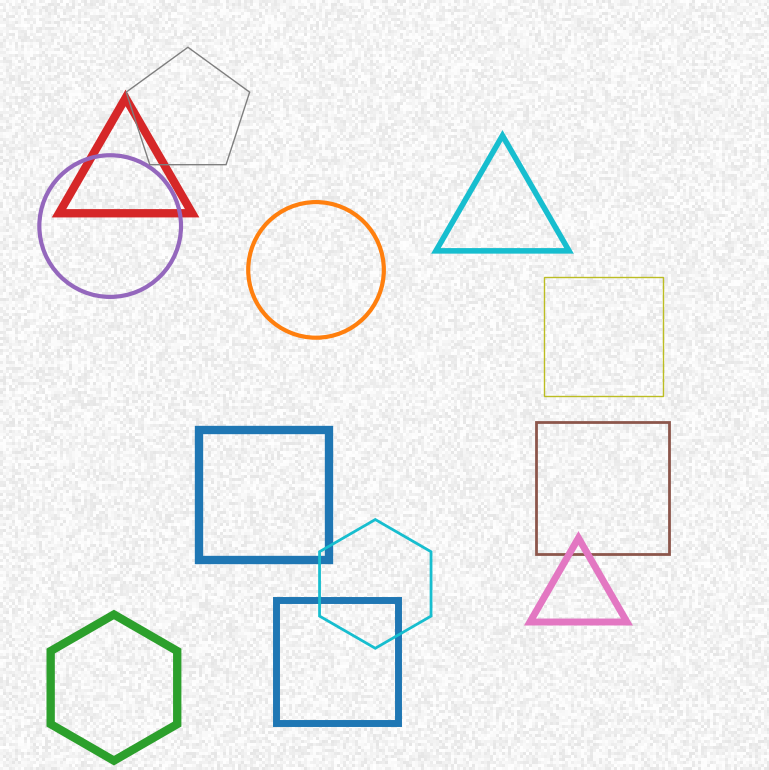[{"shape": "square", "thickness": 3, "radius": 0.42, "center": [0.342, 0.357]}, {"shape": "square", "thickness": 2.5, "radius": 0.4, "center": [0.438, 0.141]}, {"shape": "circle", "thickness": 1.5, "radius": 0.44, "center": [0.41, 0.649]}, {"shape": "hexagon", "thickness": 3, "radius": 0.47, "center": [0.148, 0.107]}, {"shape": "triangle", "thickness": 3, "radius": 0.5, "center": [0.163, 0.773]}, {"shape": "circle", "thickness": 1.5, "radius": 0.46, "center": [0.143, 0.706]}, {"shape": "square", "thickness": 1, "radius": 0.43, "center": [0.782, 0.366]}, {"shape": "triangle", "thickness": 2.5, "radius": 0.36, "center": [0.751, 0.229]}, {"shape": "pentagon", "thickness": 0.5, "radius": 0.42, "center": [0.244, 0.854]}, {"shape": "square", "thickness": 0.5, "radius": 0.39, "center": [0.784, 0.563]}, {"shape": "hexagon", "thickness": 1, "radius": 0.42, "center": [0.487, 0.242]}, {"shape": "triangle", "thickness": 2, "radius": 0.5, "center": [0.653, 0.724]}]